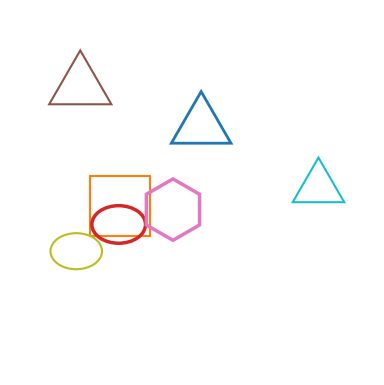[{"shape": "triangle", "thickness": 2, "radius": 0.45, "center": [0.522, 0.673]}, {"shape": "square", "thickness": 1.5, "radius": 0.39, "center": [0.311, 0.464]}, {"shape": "oval", "thickness": 2.5, "radius": 0.35, "center": [0.308, 0.417]}, {"shape": "triangle", "thickness": 1.5, "radius": 0.47, "center": [0.208, 0.776]}, {"shape": "hexagon", "thickness": 2.5, "radius": 0.4, "center": [0.449, 0.456]}, {"shape": "oval", "thickness": 1.5, "radius": 0.33, "center": [0.198, 0.348]}, {"shape": "triangle", "thickness": 1.5, "radius": 0.39, "center": [0.827, 0.513]}]